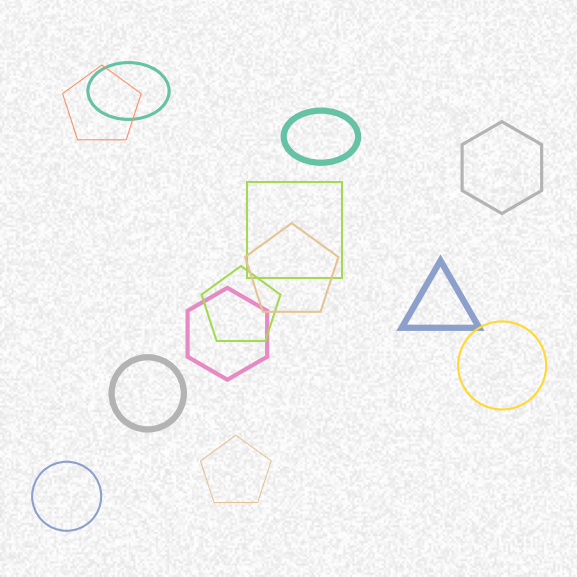[{"shape": "oval", "thickness": 1.5, "radius": 0.35, "center": [0.223, 0.842]}, {"shape": "oval", "thickness": 3, "radius": 0.32, "center": [0.556, 0.762]}, {"shape": "pentagon", "thickness": 0.5, "radius": 0.36, "center": [0.176, 0.815]}, {"shape": "circle", "thickness": 1, "radius": 0.3, "center": [0.115, 0.14]}, {"shape": "triangle", "thickness": 3, "radius": 0.39, "center": [0.763, 0.47]}, {"shape": "hexagon", "thickness": 2, "radius": 0.4, "center": [0.394, 0.421]}, {"shape": "pentagon", "thickness": 1, "radius": 0.36, "center": [0.417, 0.467]}, {"shape": "square", "thickness": 1, "radius": 0.41, "center": [0.51, 0.601]}, {"shape": "circle", "thickness": 1, "radius": 0.38, "center": [0.87, 0.366]}, {"shape": "pentagon", "thickness": 1, "radius": 0.42, "center": [0.505, 0.528]}, {"shape": "pentagon", "thickness": 0.5, "radius": 0.32, "center": [0.408, 0.181]}, {"shape": "circle", "thickness": 3, "radius": 0.31, "center": [0.256, 0.318]}, {"shape": "hexagon", "thickness": 1.5, "radius": 0.4, "center": [0.869, 0.709]}]